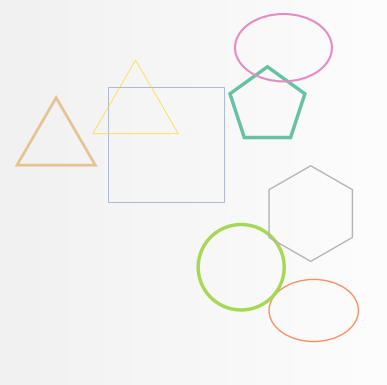[{"shape": "pentagon", "thickness": 2.5, "radius": 0.51, "center": [0.69, 0.725]}, {"shape": "oval", "thickness": 1, "radius": 0.58, "center": [0.81, 0.194]}, {"shape": "square", "thickness": 0.5, "radius": 0.75, "center": [0.429, 0.626]}, {"shape": "oval", "thickness": 1.5, "radius": 0.63, "center": [0.731, 0.876]}, {"shape": "circle", "thickness": 2.5, "radius": 0.55, "center": [0.622, 0.306]}, {"shape": "triangle", "thickness": 0.5, "radius": 0.64, "center": [0.35, 0.716]}, {"shape": "triangle", "thickness": 2, "radius": 0.58, "center": [0.145, 0.629]}, {"shape": "hexagon", "thickness": 1, "radius": 0.62, "center": [0.802, 0.445]}]